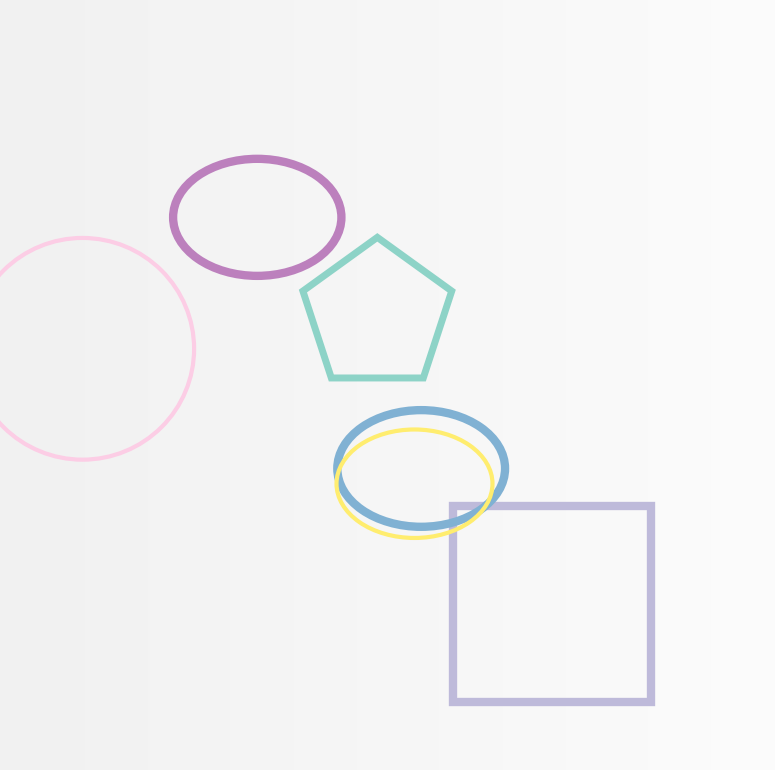[{"shape": "pentagon", "thickness": 2.5, "radius": 0.5, "center": [0.487, 0.591]}, {"shape": "square", "thickness": 3, "radius": 0.64, "center": [0.712, 0.216]}, {"shape": "oval", "thickness": 3, "radius": 0.54, "center": [0.543, 0.392]}, {"shape": "circle", "thickness": 1.5, "radius": 0.72, "center": [0.106, 0.547]}, {"shape": "oval", "thickness": 3, "radius": 0.54, "center": [0.332, 0.718]}, {"shape": "oval", "thickness": 1.5, "radius": 0.5, "center": [0.535, 0.372]}]